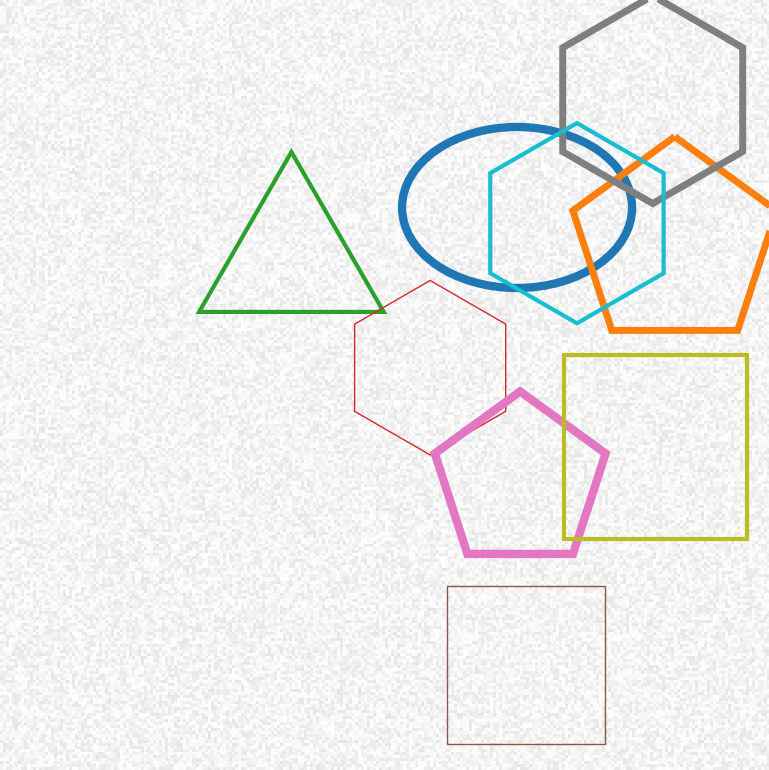[{"shape": "oval", "thickness": 3, "radius": 0.75, "center": [0.671, 0.731]}, {"shape": "pentagon", "thickness": 2.5, "radius": 0.7, "center": [0.876, 0.683]}, {"shape": "triangle", "thickness": 1.5, "radius": 0.69, "center": [0.378, 0.664]}, {"shape": "hexagon", "thickness": 0.5, "radius": 0.57, "center": [0.559, 0.522]}, {"shape": "square", "thickness": 0.5, "radius": 0.51, "center": [0.683, 0.137]}, {"shape": "pentagon", "thickness": 3, "radius": 0.58, "center": [0.676, 0.375]}, {"shape": "hexagon", "thickness": 2.5, "radius": 0.67, "center": [0.848, 0.871]}, {"shape": "square", "thickness": 1.5, "radius": 0.6, "center": [0.851, 0.419]}, {"shape": "hexagon", "thickness": 1.5, "radius": 0.65, "center": [0.749, 0.71]}]